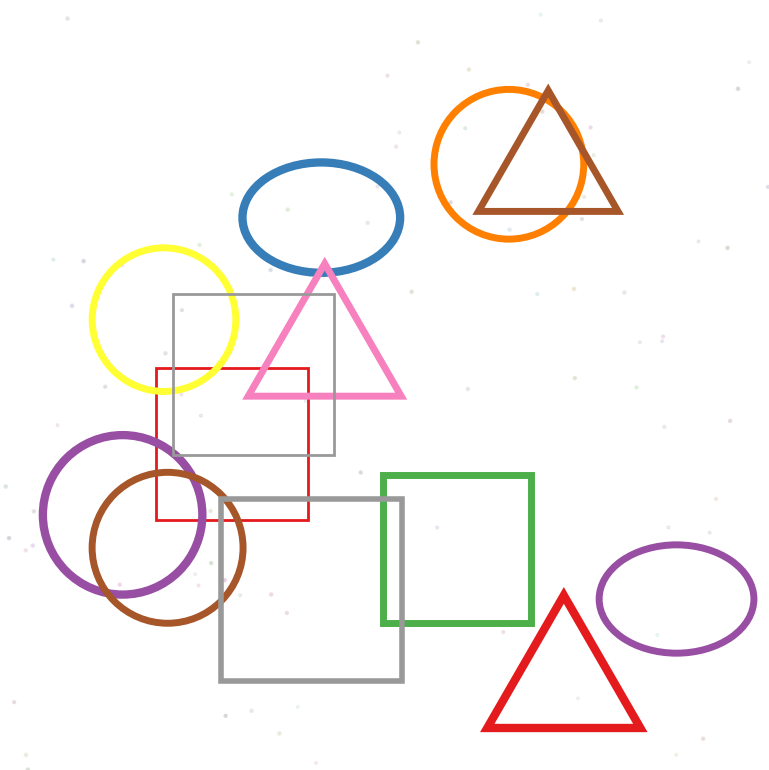[{"shape": "triangle", "thickness": 3, "radius": 0.57, "center": [0.732, 0.112]}, {"shape": "square", "thickness": 1, "radius": 0.49, "center": [0.301, 0.423]}, {"shape": "oval", "thickness": 3, "radius": 0.51, "center": [0.417, 0.717]}, {"shape": "square", "thickness": 2.5, "radius": 0.48, "center": [0.594, 0.287]}, {"shape": "circle", "thickness": 3, "radius": 0.52, "center": [0.159, 0.331]}, {"shape": "oval", "thickness": 2.5, "radius": 0.5, "center": [0.879, 0.222]}, {"shape": "circle", "thickness": 2.5, "radius": 0.49, "center": [0.661, 0.787]}, {"shape": "circle", "thickness": 2.5, "radius": 0.47, "center": [0.213, 0.585]}, {"shape": "triangle", "thickness": 2.5, "radius": 0.52, "center": [0.712, 0.778]}, {"shape": "circle", "thickness": 2.5, "radius": 0.49, "center": [0.218, 0.289]}, {"shape": "triangle", "thickness": 2.5, "radius": 0.57, "center": [0.422, 0.543]}, {"shape": "square", "thickness": 2, "radius": 0.59, "center": [0.404, 0.234]}, {"shape": "square", "thickness": 1, "radius": 0.52, "center": [0.329, 0.514]}]